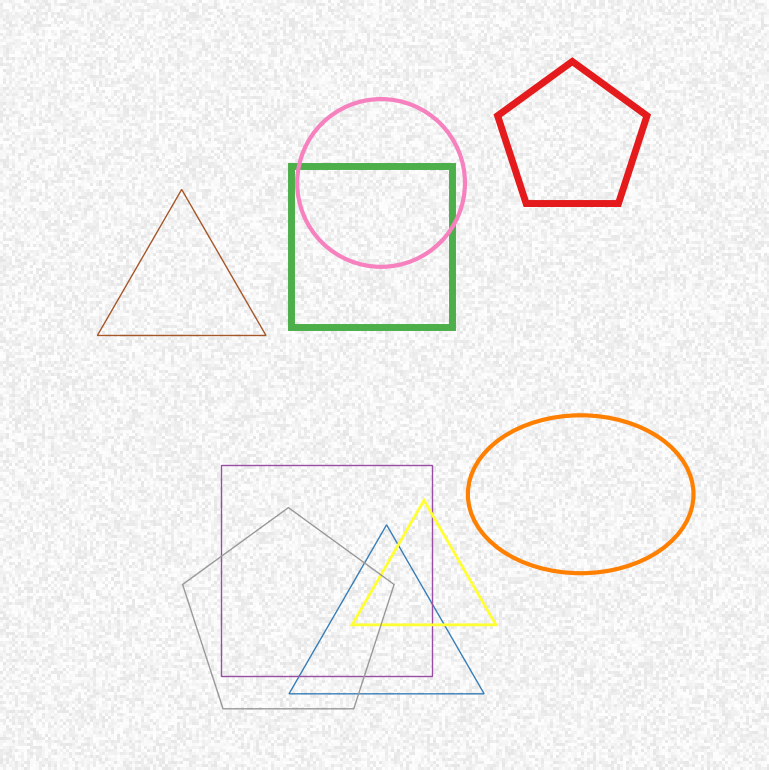[{"shape": "pentagon", "thickness": 2.5, "radius": 0.51, "center": [0.743, 0.818]}, {"shape": "triangle", "thickness": 0.5, "radius": 0.73, "center": [0.502, 0.172]}, {"shape": "square", "thickness": 2.5, "radius": 0.52, "center": [0.483, 0.68]}, {"shape": "square", "thickness": 0.5, "radius": 0.68, "center": [0.424, 0.259]}, {"shape": "oval", "thickness": 1.5, "radius": 0.73, "center": [0.754, 0.358]}, {"shape": "triangle", "thickness": 1, "radius": 0.54, "center": [0.551, 0.242]}, {"shape": "triangle", "thickness": 0.5, "radius": 0.63, "center": [0.236, 0.628]}, {"shape": "circle", "thickness": 1.5, "radius": 0.54, "center": [0.495, 0.762]}, {"shape": "pentagon", "thickness": 0.5, "radius": 0.72, "center": [0.375, 0.196]}]